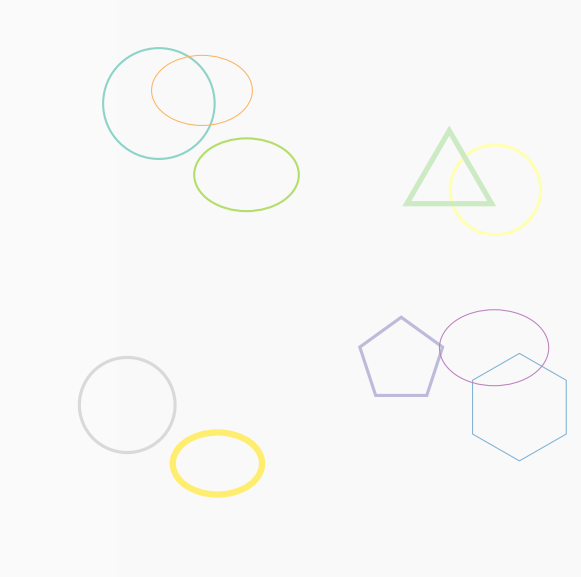[{"shape": "circle", "thickness": 1, "radius": 0.48, "center": [0.273, 0.82]}, {"shape": "circle", "thickness": 1.5, "radius": 0.39, "center": [0.852, 0.67]}, {"shape": "pentagon", "thickness": 1.5, "radius": 0.37, "center": [0.69, 0.375]}, {"shape": "hexagon", "thickness": 0.5, "radius": 0.47, "center": [0.894, 0.294]}, {"shape": "oval", "thickness": 0.5, "radius": 0.43, "center": [0.347, 0.843]}, {"shape": "oval", "thickness": 1, "radius": 0.45, "center": [0.424, 0.697]}, {"shape": "circle", "thickness": 1.5, "radius": 0.41, "center": [0.219, 0.298]}, {"shape": "oval", "thickness": 0.5, "radius": 0.47, "center": [0.85, 0.397]}, {"shape": "triangle", "thickness": 2.5, "radius": 0.42, "center": [0.773, 0.689]}, {"shape": "oval", "thickness": 3, "radius": 0.38, "center": [0.374, 0.197]}]